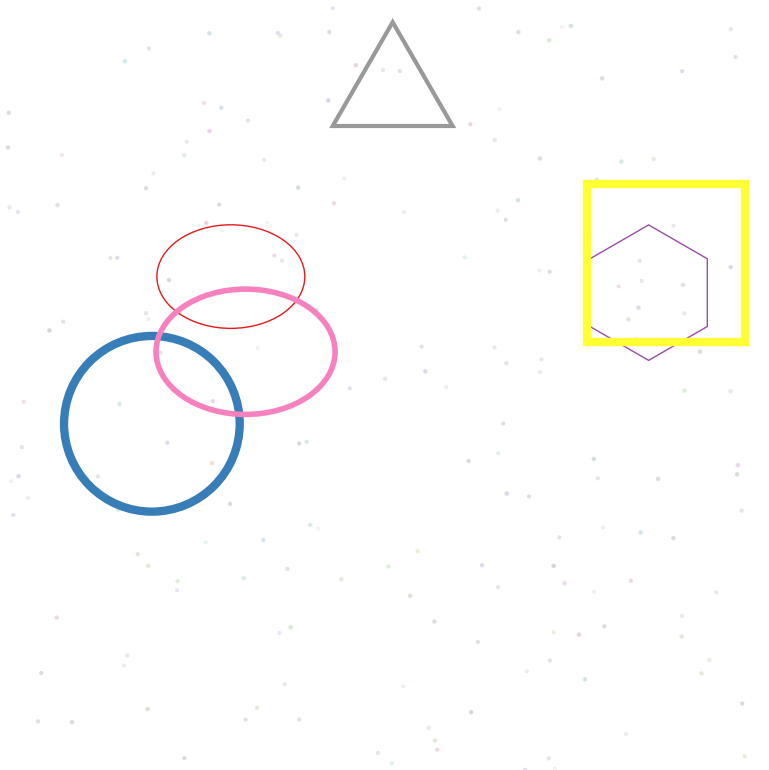[{"shape": "oval", "thickness": 0.5, "radius": 0.48, "center": [0.3, 0.641]}, {"shape": "circle", "thickness": 3, "radius": 0.57, "center": [0.197, 0.45]}, {"shape": "hexagon", "thickness": 0.5, "radius": 0.44, "center": [0.842, 0.62]}, {"shape": "square", "thickness": 3, "radius": 0.51, "center": [0.865, 0.659]}, {"shape": "oval", "thickness": 2, "radius": 0.58, "center": [0.319, 0.543]}, {"shape": "triangle", "thickness": 1.5, "radius": 0.45, "center": [0.51, 0.881]}]